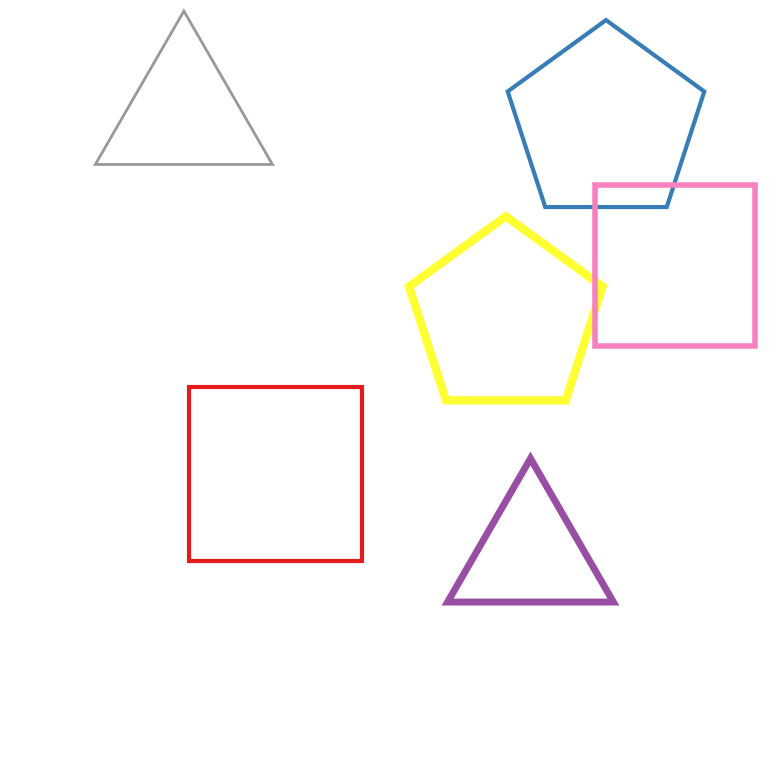[{"shape": "square", "thickness": 1.5, "radius": 0.56, "center": [0.358, 0.384]}, {"shape": "pentagon", "thickness": 1.5, "radius": 0.67, "center": [0.787, 0.84]}, {"shape": "triangle", "thickness": 2.5, "radius": 0.62, "center": [0.689, 0.28]}, {"shape": "pentagon", "thickness": 3, "radius": 0.66, "center": [0.657, 0.587]}, {"shape": "square", "thickness": 2, "radius": 0.52, "center": [0.877, 0.655]}, {"shape": "triangle", "thickness": 1, "radius": 0.66, "center": [0.239, 0.853]}]